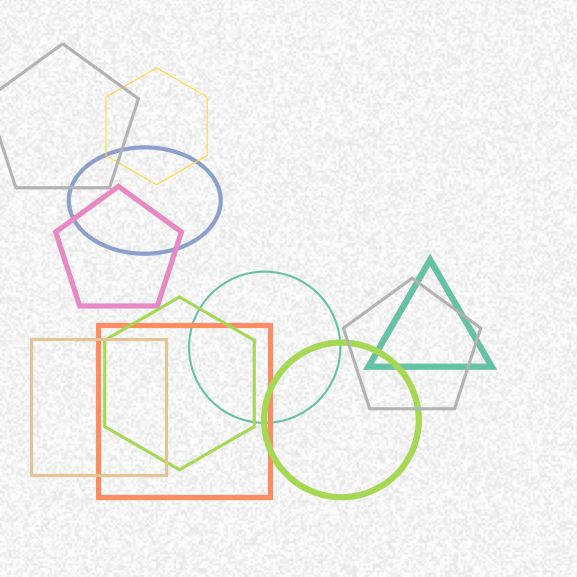[{"shape": "triangle", "thickness": 3, "radius": 0.62, "center": [0.745, 0.426]}, {"shape": "circle", "thickness": 1, "radius": 0.65, "center": [0.458, 0.398]}, {"shape": "square", "thickness": 2.5, "radius": 0.75, "center": [0.318, 0.287]}, {"shape": "oval", "thickness": 2, "radius": 0.66, "center": [0.251, 0.652]}, {"shape": "pentagon", "thickness": 2.5, "radius": 0.57, "center": [0.205, 0.562]}, {"shape": "hexagon", "thickness": 1.5, "radius": 0.75, "center": [0.311, 0.335]}, {"shape": "circle", "thickness": 3, "radius": 0.67, "center": [0.591, 0.272]}, {"shape": "hexagon", "thickness": 0.5, "radius": 0.51, "center": [0.271, 0.78]}, {"shape": "square", "thickness": 1.5, "radius": 0.59, "center": [0.17, 0.294]}, {"shape": "pentagon", "thickness": 1.5, "radius": 0.69, "center": [0.109, 0.786]}, {"shape": "pentagon", "thickness": 1.5, "radius": 0.62, "center": [0.714, 0.392]}]